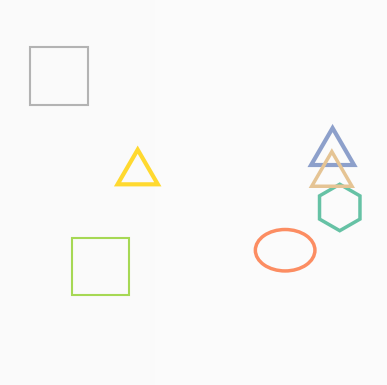[{"shape": "hexagon", "thickness": 2.5, "radius": 0.3, "center": [0.877, 0.461]}, {"shape": "oval", "thickness": 2.5, "radius": 0.38, "center": [0.736, 0.35]}, {"shape": "triangle", "thickness": 3, "radius": 0.32, "center": [0.858, 0.603]}, {"shape": "square", "thickness": 1.5, "radius": 0.37, "center": [0.259, 0.308]}, {"shape": "triangle", "thickness": 3, "radius": 0.3, "center": [0.355, 0.551]}, {"shape": "triangle", "thickness": 2.5, "radius": 0.3, "center": [0.856, 0.546]}, {"shape": "square", "thickness": 1.5, "radius": 0.38, "center": [0.151, 0.802]}]